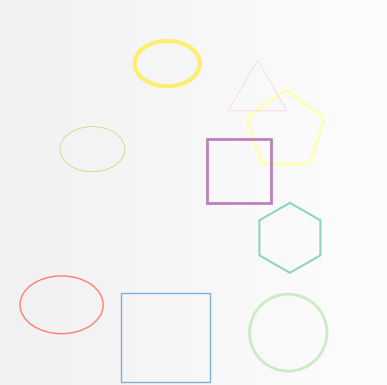[{"shape": "hexagon", "thickness": 1.5, "radius": 0.45, "center": [0.748, 0.382]}, {"shape": "pentagon", "thickness": 2, "radius": 0.53, "center": [0.737, 0.661]}, {"shape": "oval", "thickness": 1, "radius": 0.54, "center": [0.159, 0.208]}, {"shape": "square", "thickness": 1, "radius": 0.58, "center": [0.427, 0.123]}, {"shape": "oval", "thickness": 0.5, "radius": 0.42, "center": [0.239, 0.613]}, {"shape": "triangle", "thickness": 0.5, "radius": 0.44, "center": [0.665, 0.756]}, {"shape": "square", "thickness": 2, "radius": 0.41, "center": [0.616, 0.556]}, {"shape": "circle", "thickness": 2, "radius": 0.5, "center": [0.744, 0.136]}, {"shape": "oval", "thickness": 3, "radius": 0.42, "center": [0.432, 0.835]}]